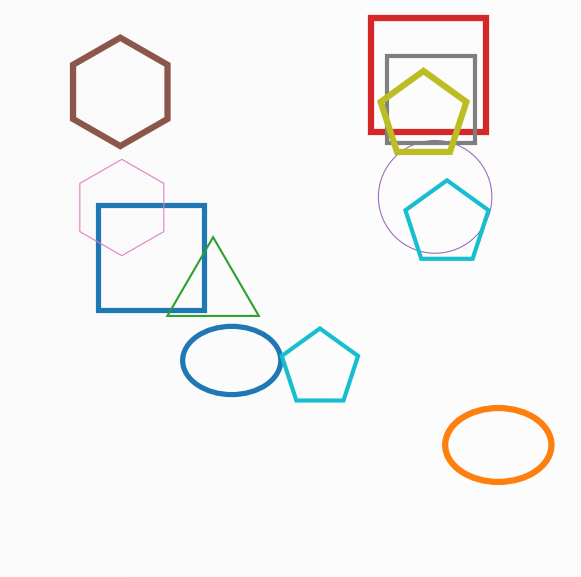[{"shape": "square", "thickness": 2.5, "radius": 0.46, "center": [0.26, 0.553]}, {"shape": "oval", "thickness": 2.5, "radius": 0.42, "center": [0.399, 0.375]}, {"shape": "oval", "thickness": 3, "radius": 0.46, "center": [0.857, 0.229]}, {"shape": "triangle", "thickness": 1, "radius": 0.45, "center": [0.367, 0.498]}, {"shape": "square", "thickness": 3, "radius": 0.5, "center": [0.738, 0.869]}, {"shape": "circle", "thickness": 0.5, "radius": 0.49, "center": [0.749, 0.658]}, {"shape": "hexagon", "thickness": 3, "radius": 0.47, "center": [0.207, 0.84]}, {"shape": "hexagon", "thickness": 0.5, "radius": 0.42, "center": [0.21, 0.64]}, {"shape": "square", "thickness": 2, "radius": 0.38, "center": [0.741, 0.827]}, {"shape": "pentagon", "thickness": 3, "radius": 0.39, "center": [0.729, 0.799]}, {"shape": "pentagon", "thickness": 2, "radius": 0.38, "center": [0.769, 0.612]}, {"shape": "pentagon", "thickness": 2, "radius": 0.34, "center": [0.55, 0.361]}]